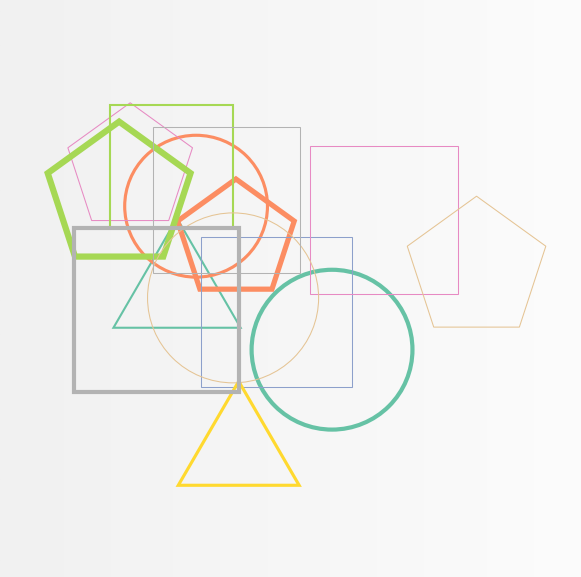[{"shape": "circle", "thickness": 2, "radius": 0.69, "center": [0.571, 0.394]}, {"shape": "triangle", "thickness": 1, "radius": 0.63, "center": [0.305, 0.495]}, {"shape": "pentagon", "thickness": 2.5, "radius": 0.53, "center": [0.406, 0.584]}, {"shape": "circle", "thickness": 1.5, "radius": 0.61, "center": [0.337, 0.642]}, {"shape": "square", "thickness": 0.5, "radius": 0.65, "center": [0.476, 0.458]}, {"shape": "pentagon", "thickness": 0.5, "radius": 0.56, "center": [0.224, 0.708]}, {"shape": "square", "thickness": 0.5, "radius": 0.64, "center": [0.661, 0.618]}, {"shape": "square", "thickness": 1, "radius": 0.53, "center": [0.295, 0.711]}, {"shape": "pentagon", "thickness": 3, "radius": 0.65, "center": [0.205, 0.659]}, {"shape": "triangle", "thickness": 1.5, "radius": 0.6, "center": [0.411, 0.219]}, {"shape": "circle", "thickness": 0.5, "radius": 0.74, "center": [0.401, 0.483]}, {"shape": "pentagon", "thickness": 0.5, "radius": 0.63, "center": [0.82, 0.534]}, {"shape": "square", "thickness": 2, "radius": 0.71, "center": [0.269, 0.462]}, {"shape": "square", "thickness": 0.5, "radius": 0.63, "center": [0.39, 0.654]}]